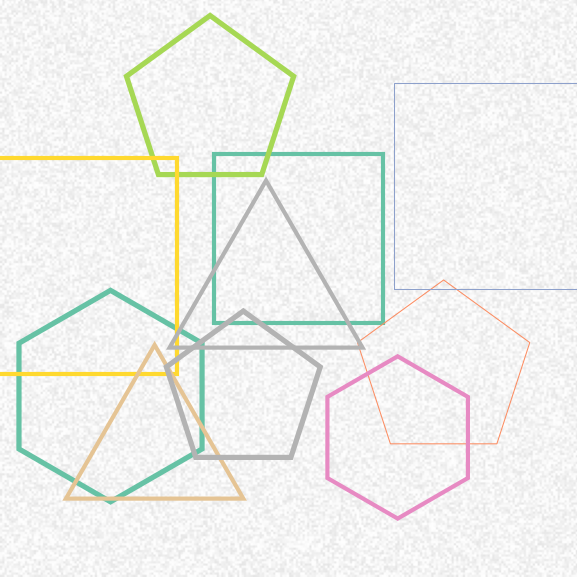[{"shape": "square", "thickness": 2, "radius": 0.73, "center": [0.517, 0.586]}, {"shape": "hexagon", "thickness": 2.5, "radius": 0.92, "center": [0.191, 0.313]}, {"shape": "pentagon", "thickness": 0.5, "radius": 0.78, "center": [0.768, 0.357]}, {"shape": "square", "thickness": 0.5, "radius": 0.89, "center": [0.86, 0.677]}, {"shape": "hexagon", "thickness": 2, "radius": 0.7, "center": [0.689, 0.242]}, {"shape": "pentagon", "thickness": 2.5, "radius": 0.76, "center": [0.364, 0.82]}, {"shape": "square", "thickness": 2, "radius": 0.94, "center": [0.119, 0.539]}, {"shape": "triangle", "thickness": 2, "radius": 0.89, "center": [0.268, 0.224]}, {"shape": "pentagon", "thickness": 2.5, "radius": 0.7, "center": [0.421, 0.32]}, {"shape": "triangle", "thickness": 2, "radius": 0.96, "center": [0.461, 0.494]}]